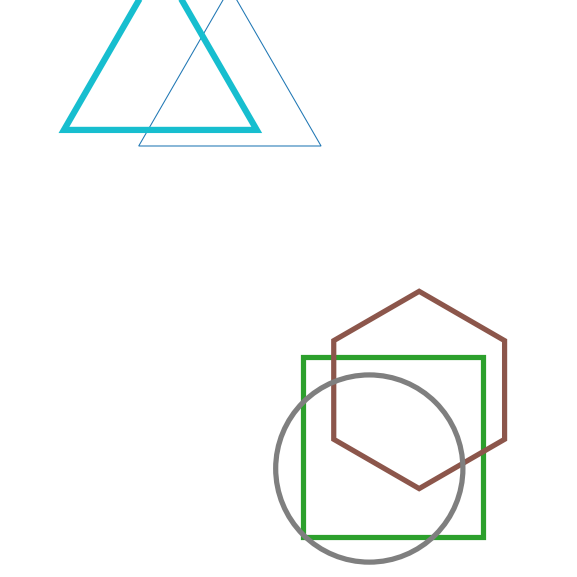[{"shape": "triangle", "thickness": 0.5, "radius": 0.91, "center": [0.398, 0.837]}, {"shape": "square", "thickness": 2.5, "radius": 0.78, "center": [0.68, 0.225]}, {"shape": "hexagon", "thickness": 2.5, "radius": 0.85, "center": [0.726, 0.324]}, {"shape": "circle", "thickness": 2.5, "radius": 0.81, "center": [0.639, 0.188]}, {"shape": "triangle", "thickness": 3, "radius": 0.96, "center": [0.278, 0.871]}]